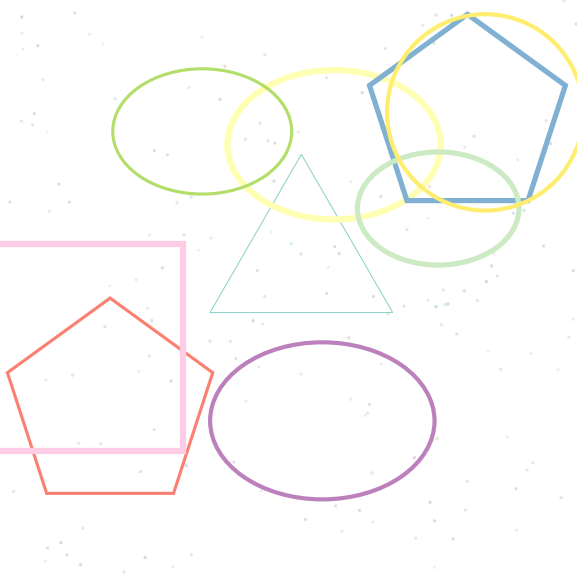[{"shape": "triangle", "thickness": 0.5, "radius": 0.91, "center": [0.522, 0.549]}, {"shape": "oval", "thickness": 3, "radius": 0.92, "center": [0.578, 0.748]}, {"shape": "pentagon", "thickness": 1.5, "radius": 0.93, "center": [0.191, 0.296]}, {"shape": "pentagon", "thickness": 2.5, "radius": 0.89, "center": [0.809, 0.796]}, {"shape": "oval", "thickness": 1.5, "radius": 0.77, "center": [0.35, 0.772]}, {"shape": "square", "thickness": 3, "radius": 0.9, "center": [0.138, 0.397]}, {"shape": "oval", "thickness": 2, "radius": 0.97, "center": [0.558, 0.27]}, {"shape": "oval", "thickness": 2.5, "radius": 0.7, "center": [0.759, 0.638]}, {"shape": "circle", "thickness": 2, "radius": 0.85, "center": [0.84, 0.805]}]